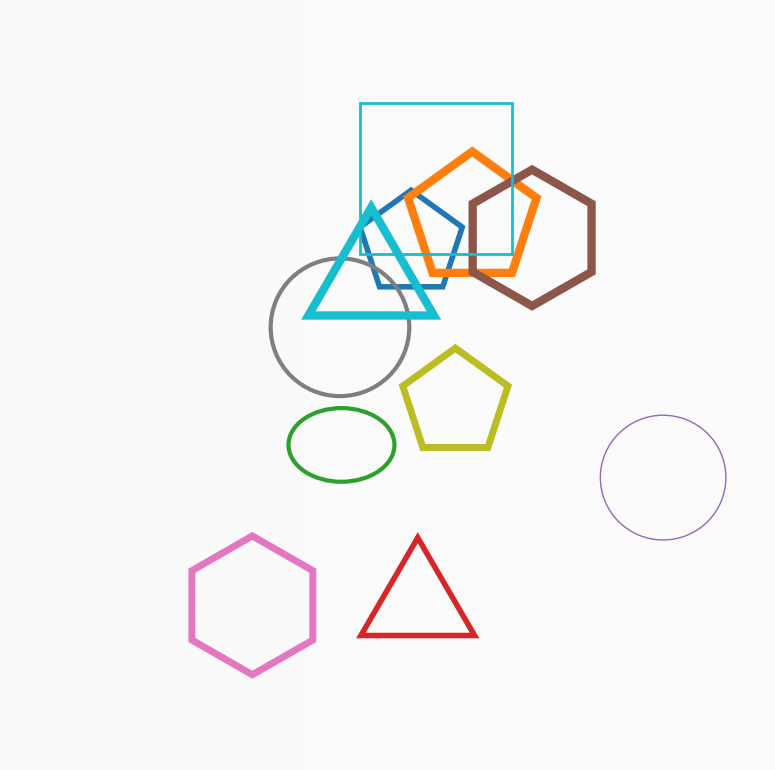[{"shape": "pentagon", "thickness": 2, "radius": 0.35, "center": [0.531, 0.684]}, {"shape": "pentagon", "thickness": 3, "radius": 0.44, "center": [0.609, 0.716]}, {"shape": "oval", "thickness": 1.5, "radius": 0.34, "center": [0.441, 0.422]}, {"shape": "triangle", "thickness": 2, "radius": 0.42, "center": [0.539, 0.217]}, {"shape": "circle", "thickness": 0.5, "radius": 0.41, "center": [0.856, 0.38]}, {"shape": "hexagon", "thickness": 3, "radius": 0.44, "center": [0.687, 0.691]}, {"shape": "hexagon", "thickness": 2.5, "radius": 0.45, "center": [0.326, 0.214]}, {"shape": "circle", "thickness": 1.5, "radius": 0.45, "center": [0.439, 0.575]}, {"shape": "pentagon", "thickness": 2.5, "radius": 0.36, "center": [0.588, 0.477]}, {"shape": "square", "thickness": 1, "radius": 0.49, "center": [0.562, 0.768]}, {"shape": "triangle", "thickness": 3, "radius": 0.47, "center": [0.479, 0.637]}]